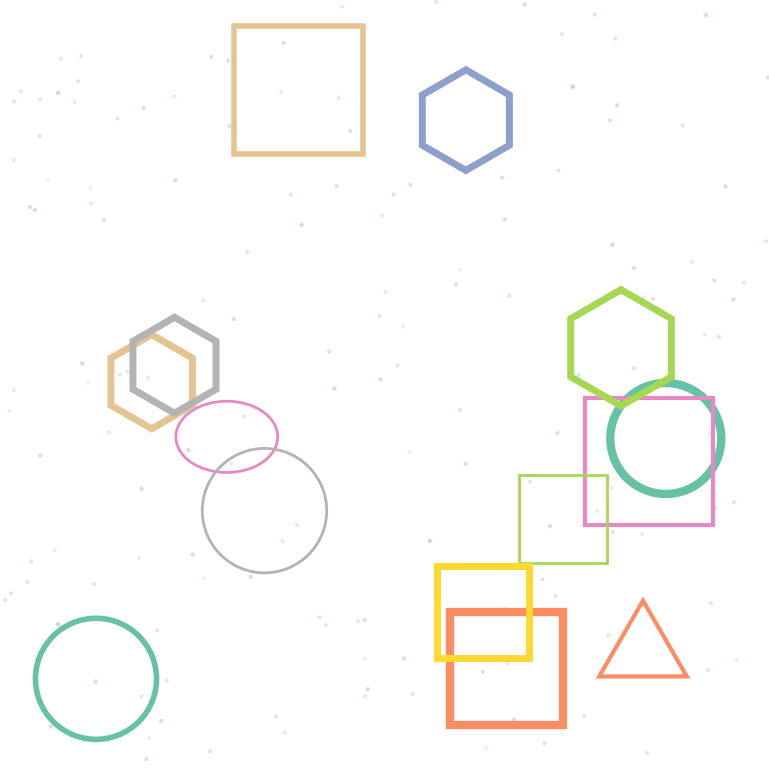[{"shape": "circle", "thickness": 2, "radius": 0.39, "center": [0.125, 0.118]}, {"shape": "circle", "thickness": 3, "radius": 0.36, "center": [0.865, 0.431]}, {"shape": "triangle", "thickness": 1.5, "radius": 0.33, "center": [0.835, 0.154]}, {"shape": "square", "thickness": 3, "radius": 0.37, "center": [0.658, 0.132]}, {"shape": "hexagon", "thickness": 2.5, "radius": 0.33, "center": [0.605, 0.844]}, {"shape": "oval", "thickness": 1, "radius": 0.33, "center": [0.295, 0.433]}, {"shape": "square", "thickness": 1.5, "radius": 0.41, "center": [0.843, 0.401]}, {"shape": "hexagon", "thickness": 2.5, "radius": 0.38, "center": [0.807, 0.548]}, {"shape": "square", "thickness": 1, "radius": 0.29, "center": [0.731, 0.326]}, {"shape": "square", "thickness": 2.5, "radius": 0.3, "center": [0.627, 0.205]}, {"shape": "hexagon", "thickness": 2.5, "radius": 0.31, "center": [0.197, 0.504]}, {"shape": "square", "thickness": 2, "radius": 0.42, "center": [0.388, 0.883]}, {"shape": "hexagon", "thickness": 2.5, "radius": 0.31, "center": [0.227, 0.526]}, {"shape": "circle", "thickness": 1, "radius": 0.4, "center": [0.343, 0.337]}]